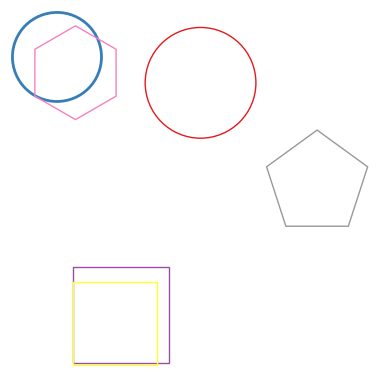[{"shape": "circle", "thickness": 1, "radius": 0.72, "center": [0.521, 0.785]}, {"shape": "circle", "thickness": 2, "radius": 0.58, "center": [0.148, 0.852]}, {"shape": "square", "thickness": 1, "radius": 0.63, "center": [0.314, 0.181]}, {"shape": "square", "thickness": 1, "radius": 0.54, "center": [0.299, 0.159]}, {"shape": "hexagon", "thickness": 1, "radius": 0.61, "center": [0.196, 0.811]}, {"shape": "pentagon", "thickness": 1, "radius": 0.69, "center": [0.824, 0.524]}]